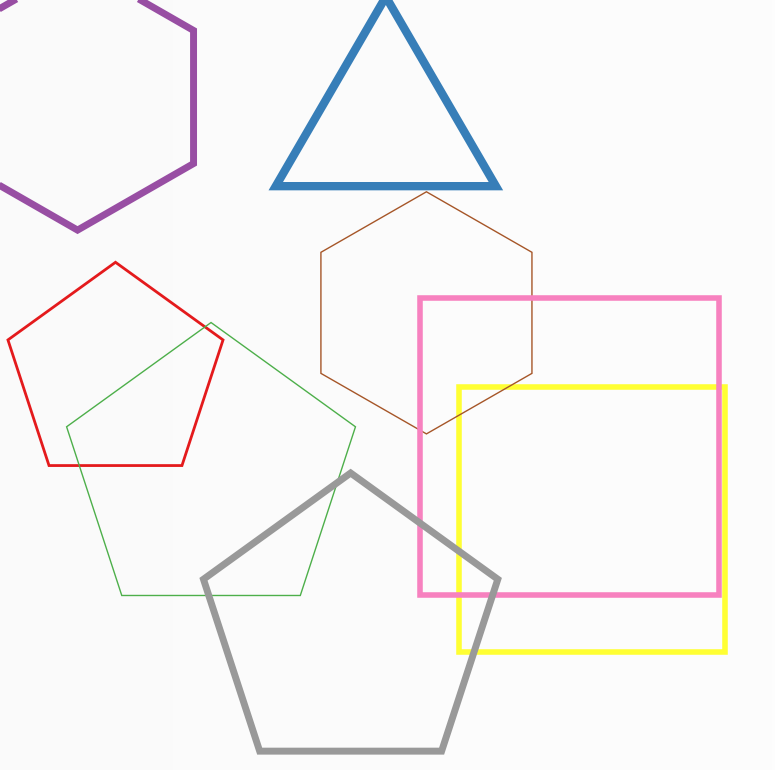[{"shape": "pentagon", "thickness": 1, "radius": 0.73, "center": [0.149, 0.513]}, {"shape": "triangle", "thickness": 3, "radius": 0.82, "center": [0.498, 0.84]}, {"shape": "pentagon", "thickness": 0.5, "radius": 0.98, "center": [0.272, 0.385]}, {"shape": "hexagon", "thickness": 2.5, "radius": 0.86, "center": [0.1, 0.874]}, {"shape": "square", "thickness": 2, "radius": 0.86, "center": [0.764, 0.326]}, {"shape": "hexagon", "thickness": 0.5, "radius": 0.79, "center": [0.55, 0.594]}, {"shape": "square", "thickness": 2, "radius": 0.97, "center": [0.734, 0.42]}, {"shape": "pentagon", "thickness": 2.5, "radius": 1.0, "center": [0.452, 0.186]}]